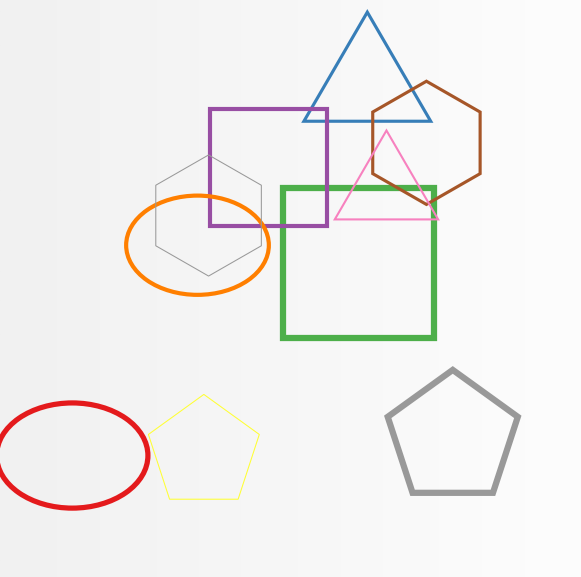[{"shape": "oval", "thickness": 2.5, "radius": 0.65, "center": [0.124, 0.21]}, {"shape": "triangle", "thickness": 1.5, "radius": 0.63, "center": [0.632, 0.852]}, {"shape": "square", "thickness": 3, "radius": 0.65, "center": [0.616, 0.543]}, {"shape": "square", "thickness": 2, "radius": 0.51, "center": [0.462, 0.709]}, {"shape": "oval", "thickness": 2, "radius": 0.61, "center": [0.34, 0.575]}, {"shape": "pentagon", "thickness": 0.5, "radius": 0.5, "center": [0.351, 0.216]}, {"shape": "hexagon", "thickness": 1.5, "radius": 0.53, "center": [0.734, 0.752]}, {"shape": "triangle", "thickness": 1, "radius": 0.51, "center": [0.665, 0.671]}, {"shape": "pentagon", "thickness": 3, "radius": 0.59, "center": [0.779, 0.241]}, {"shape": "hexagon", "thickness": 0.5, "radius": 0.52, "center": [0.359, 0.626]}]